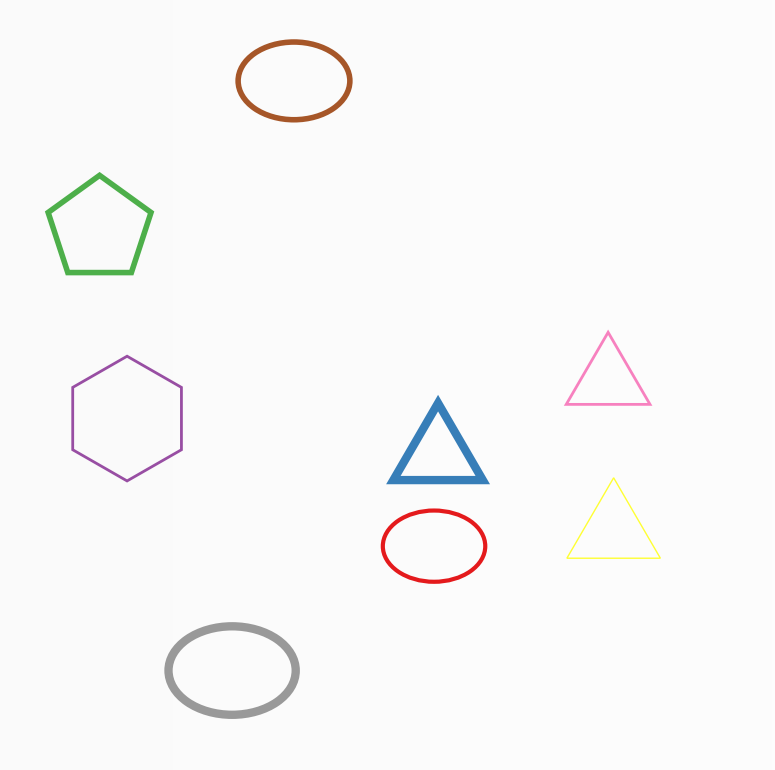[{"shape": "oval", "thickness": 1.5, "radius": 0.33, "center": [0.56, 0.291]}, {"shape": "triangle", "thickness": 3, "radius": 0.33, "center": [0.565, 0.41]}, {"shape": "pentagon", "thickness": 2, "radius": 0.35, "center": [0.129, 0.702]}, {"shape": "hexagon", "thickness": 1, "radius": 0.4, "center": [0.164, 0.456]}, {"shape": "triangle", "thickness": 0.5, "radius": 0.35, "center": [0.792, 0.31]}, {"shape": "oval", "thickness": 2, "radius": 0.36, "center": [0.379, 0.895]}, {"shape": "triangle", "thickness": 1, "radius": 0.31, "center": [0.785, 0.506]}, {"shape": "oval", "thickness": 3, "radius": 0.41, "center": [0.299, 0.129]}]